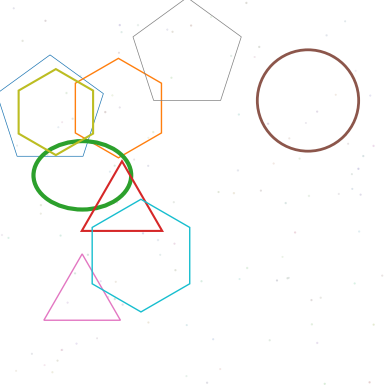[{"shape": "pentagon", "thickness": 0.5, "radius": 0.73, "center": [0.13, 0.712]}, {"shape": "hexagon", "thickness": 1, "radius": 0.65, "center": [0.308, 0.719]}, {"shape": "oval", "thickness": 3, "radius": 0.63, "center": [0.214, 0.545]}, {"shape": "triangle", "thickness": 1.5, "radius": 0.6, "center": [0.317, 0.461]}, {"shape": "circle", "thickness": 2, "radius": 0.66, "center": [0.8, 0.739]}, {"shape": "triangle", "thickness": 1, "radius": 0.57, "center": [0.213, 0.226]}, {"shape": "pentagon", "thickness": 0.5, "radius": 0.74, "center": [0.486, 0.859]}, {"shape": "hexagon", "thickness": 1.5, "radius": 0.56, "center": [0.145, 0.709]}, {"shape": "hexagon", "thickness": 1, "radius": 0.73, "center": [0.366, 0.336]}]